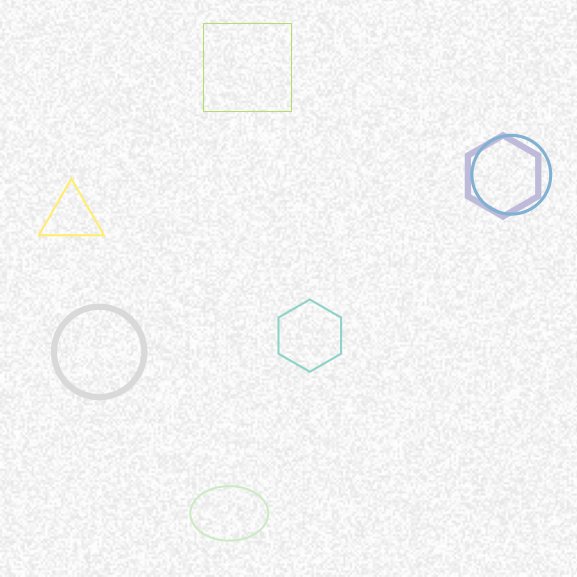[{"shape": "hexagon", "thickness": 1, "radius": 0.31, "center": [0.536, 0.418]}, {"shape": "hexagon", "thickness": 3, "radius": 0.35, "center": [0.871, 0.695]}, {"shape": "circle", "thickness": 1.5, "radius": 0.34, "center": [0.885, 0.697]}, {"shape": "square", "thickness": 0.5, "radius": 0.38, "center": [0.428, 0.883]}, {"shape": "circle", "thickness": 3, "radius": 0.39, "center": [0.172, 0.39]}, {"shape": "oval", "thickness": 1, "radius": 0.34, "center": [0.397, 0.11]}, {"shape": "triangle", "thickness": 1, "radius": 0.33, "center": [0.124, 0.624]}]